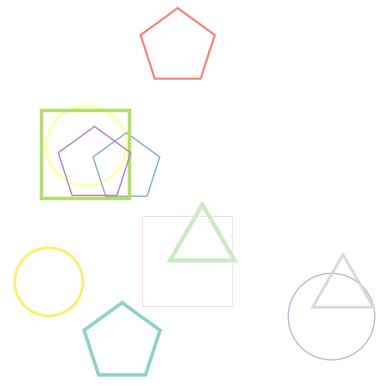[{"shape": "pentagon", "thickness": 2.5, "radius": 0.52, "center": [0.317, 0.11]}, {"shape": "circle", "thickness": 2, "radius": 0.52, "center": [0.225, 0.621]}, {"shape": "circle", "thickness": 1, "radius": 0.56, "center": [0.861, 0.178]}, {"shape": "pentagon", "thickness": 1.5, "radius": 0.51, "center": [0.462, 0.878]}, {"shape": "pentagon", "thickness": 1, "radius": 0.46, "center": [0.328, 0.564]}, {"shape": "square", "thickness": 2.5, "radius": 0.57, "center": [0.221, 0.6]}, {"shape": "square", "thickness": 0.5, "radius": 0.59, "center": [0.485, 0.322]}, {"shape": "triangle", "thickness": 2, "radius": 0.46, "center": [0.891, 0.248]}, {"shape": "pentagon", "thickness": 1, "radius": 0.5, "center": [0.246, 0.572]}, {"shape": "triangle", "thickness": 3, "radius": 0.48, "center": [0.526, 0.372]}, {"shape": "circle", "thickness": 2, "radius": 0.44, "center": [0.127, 0.268]}]